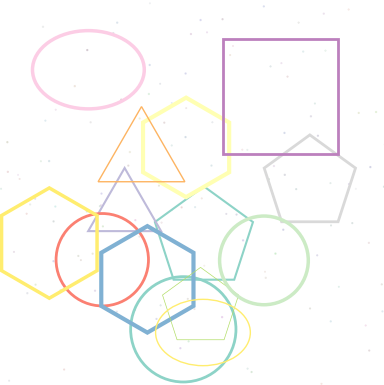[{"shape": "pentagon", "thickness": 1.5, "radius": 0.67, "center": [0.53, 0.382]}, {"shape": "circle", "thickness": 2, "radius": 0.68, "center": [0.476, 0.145]}, {"shape": "hexagon", "thickness": 3, "radius": 0.65, "center": [0.483, 0.617]}, {"shape": "triangle", "thickness": 1.5, "radius": 0.55, "center": [0.324, 0.454]}, {"shape": "circle", "thickness": 2, "radius": 0.6, "center": [0.266, 0.325]}, {"shape": "hexagon", "thickness": 3, "radius": 0.69, "center": [0.383, 0.274]}, {"shape": "triangle", "thickness": 1, "radius": 0.65, "center": [0.368, 0.593]}, {"shape": "pentagon", "thickness": 0.5, "radius": 0.52, "center": [0.521, 0.202]}, {"shape": "oval", "thickness": 2.5, "radius": 0.73, "center": [0.23, 0.819]}, {"shape": "pentagon", "thickness": 2, "radius": 0.62, "center": [0.805, 0.525]}, {"shape": "square", "thickness": 2, "radius": 0.75, "center": [0.729, 0.749]}, {"shape": "circle", "thickness": 2.5, "radius": 0.58, "center": [0.686, 0.324]}, {"shape": "oval", "thickness": 1, "radius": 0.62, "center": [0.527, 0.136]}, {"shape": "hexagon", "thickness": 2.5, "radius": 0.72, "center": [0.128, 0.369]}]